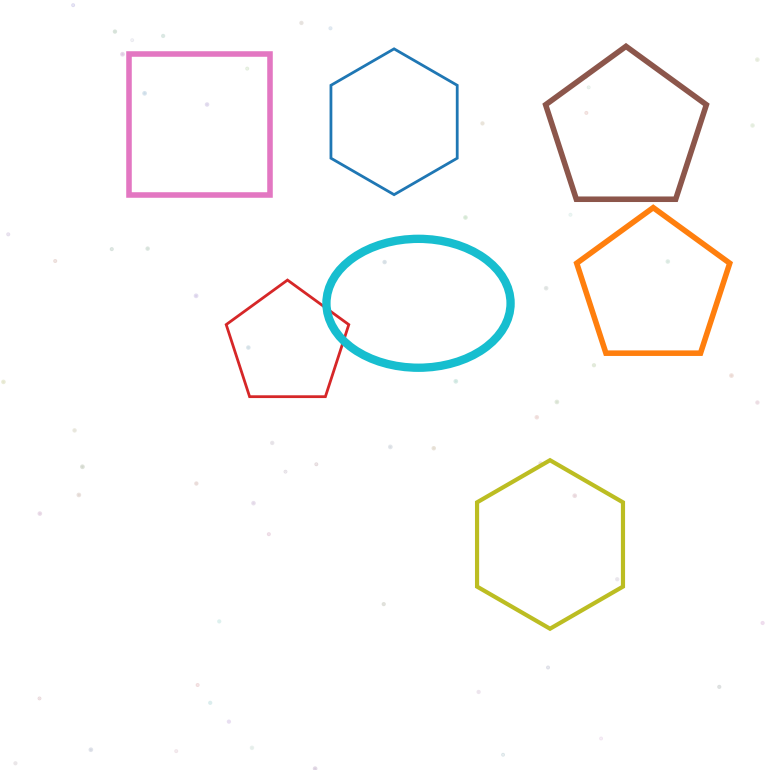[{"shape": "hexagon", "thickness": 1, "radius": 0.47, "center": [0.512, 0.842]}, {"shape": "pentagon", "thickness": 2, "radius": 0.52, "center": [0.848, 0.626]}, {"shape": "pentagon", "thickness": 1, "radius": 0.42, "center": [0.373, 0.553]}, {"shape": "pentagon", "thickness": 2, "radius": 0.55, "center": [0.813, 0.83]}, {"shape": "square", "thickness": 2, "radius": 0.46, "center": [0.259, 0.839]}, {"shape": "hexagon", "thickness": 1.5, "radius": 0.55, "center": [0.714, 0.293]}, {"shape": "oval", "thickness": 3, "radius": 0.6, "center": [0.544, 0.606]}]